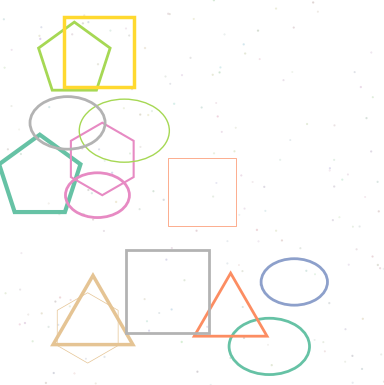[{"shape": "pentagon", "thickness": 3, "radius": 0.56, "center": [0.103, 0.539]}, {"shape": "oval", "thickness": 2, "radius": 0.52, "center": [0.699, 0.1]}, {"shape": "square", "thickness": 0.5, "radius": 0.44, "center": [0.524, 0.502]}, {"shape": "triangle", "thickness": 2, "radius": 0.55, "center": [0.599, 0.181]}, {"shape": "oval", "thickness": 2, "radius": 0.43, "center": [0.764, 0.268]}, {"shape": "oval", "thickness": 2, "radius": 0.42, "center": [0.253, 0.493]}, {"shape": "hexagon", "thickness": 1.5, "radius": 0.47, "center": [0.266, 0.587]}, {"shape": "oval", "thickness": 1, "radius": 0.58, "center": [0.323, 0.661]}, {"shape": "pentagon", "thickness": 2, "radius": 0.49, "center": [0.193, 0.845]}, {"shape": "square", "thickness": 2.5, "radius": 0.45, "center": [0.258, 0.865]}, {"shape": "triangle", "thickness": 2.5, "radius": 0.6, "center": [0.241, 0.165]}, {"shape": "hexagon", "thickness": 0.5, "radius": 0.46, "center": [0.228, 0.148]}, {"shape": "square", "thickness": 2, "radius": 0.54, "center": [0.435, 0.243]}, {"shape": "oval", "thickness": 2, "radius": 0.49, "center": [0.175, 0.681]}]